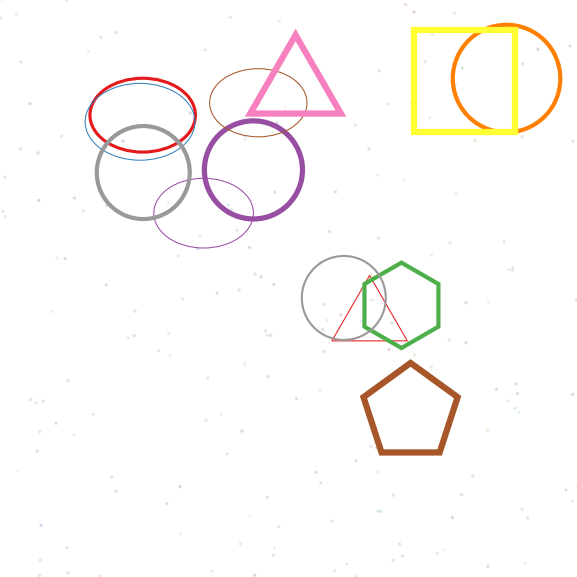[{"shape": "triangle", "thickness": 0.5, "radius": 0.38, "center": [0.64, 0.447]}, {"shape": "oval", "thickness": 1.5, "radius": 0.46, "center": [0.247, 0.8]}, {"shape": "oval", "thickness": 0.5, "radius": 0.48, "center": [0.243, 0.788]}, {"shape": "hexagon", "thickness": 2, "radius": 0.37, "center": [0.695, 0.47]}, {"shape": "circle", "thickness": 2.5, "radius": 0.42, "center": [0.439, 0.705]}, {"shape": "oval", "thickness": 0.5, "radius": 0.43, "center": [0.353, 0.63]}, {"shape": "circle", "thickness": 2, "radius": 0.47, "center": [0.877, 0.863]}, {"shape": "square", "thickness": 3, "radius": 0.44, "center": [0.805, 0.859]}, {"shape": "pentagon", "thickness": 3, "radius": 0.43, "center": [0.711, 0.285]}, {"shape": "oval", "thickness": 0.5, "radius": 0.42, "center": [0.447, 0.821]}, {"shape": "triangle", "thickness": 3, "radius": 0.45, "center": [0.512, 0.848]}, {"shape": "circle", "thickness": 1, "radius": 0.36, "center": [0.595, 0.483]}, {"shape": "circle", "thickness": 2, "radius": 0.4, "center": [0.248, 0.7]}]